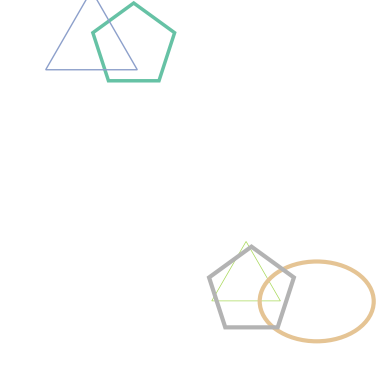[{"shape": "pentagon", "thickness": 2.5, "radius": 0.56, "center": [0.347, 0.88]}, {"shape": "triangle", "thickness": 1, "radius": 0.69, "center": [0.238, 0.888]}, {"shape": "triangle", "thickness": 0.5, "radius": 0.51, "center": [0.639, 0.27]}, {"shape": "oval", "thickness": 3, "radius": 0.74, "center": [0.823, 0.217]}, {"shape": "pentagon", "thickness": 3, "radius": 0.58, "center": [0.653, 0.243]}]